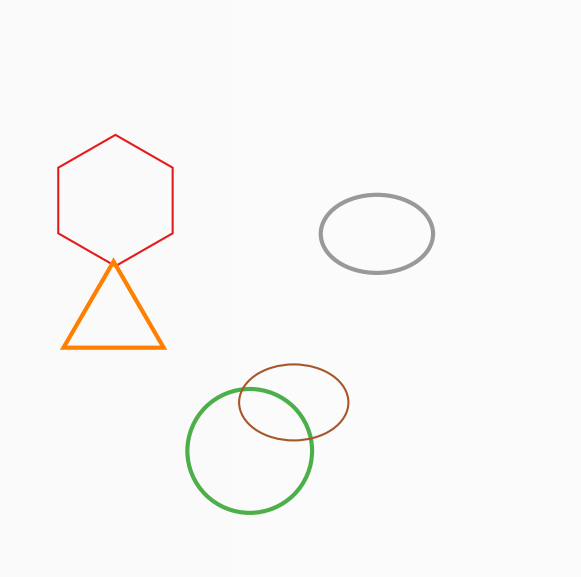[{"shape": "hexagon", "thickness": 1, "radius": 0.57, "center": [0.199, 0.652]}, {"shape": "circle", "thickness": 2, "radius": 0.54, "center": [0.43, 0.218]}, {"shape": "triangle", "thickness": 2, "radius": 0.5, "center": [0.195, 0.447]}, {"shape": "oval", "thickness": 1, "radius": 0.47, "center": [0.505, 0.302]}, {"shape": "oval", "thickness": 2, "radius": 0.48, "center": [0.648, 0.594]}]